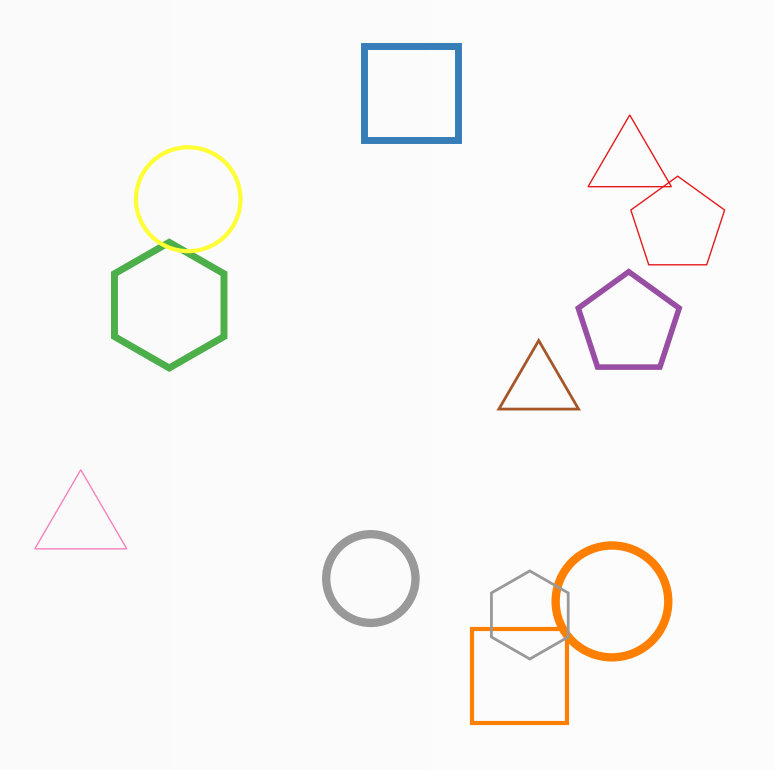[{"shape": "triangle", "thickness": 0.5, "radius": 0.31, "center": [0.813, 0.789]}, {"shape": "pentagon", "thickness": 0.5, "radius": 0.32, "center": [0.874, 0.708]}, {"shape": "square", "thickness": 2.5, "radius": 0.3, "center": [0.53, 0.879]}, {"shape": "hexagon", "thickness": 2.5, "radius": 0.41, "center": [0.218, 0.604]}, {"shape": "pentagon", "thickness": 2, "radius": 0.34, "center": [0.811, 0.579]}, {"shape": "circle", "thickness": 3, "radius": 0.36, "center": [0.79, 0.219]}, {"shape": "square", "thickness": 1.5, "radius": 0.3, "center": [0.67, 0.122]}, {"shape": "circle", "thickness": 1.5, "radius": 0.34, "center": [0.243, 0.741]}, {"shape": "triangle", "thickness": 1, "radius": 0.3, "center": [0.695, 0.498]}, {"shape": "triangle", "thickness": 0.5, "radius": 0.34, "center": [0.104, 0.321]}, {"shape": "hexagon", "thickness": 1, "radius": 0.29, "center": [0.684, 0.201]}, {"shape": "circle", "thickness": 3, "radius": 0.29, "center": [0.478, 0.249]}]